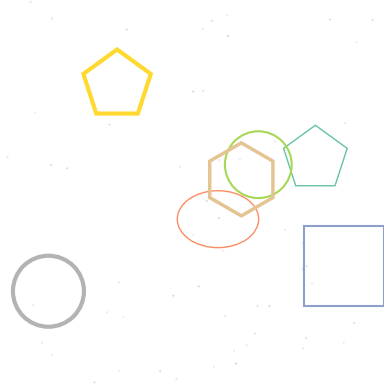[{"shape": "pentagon", "thickness": 1, "radius": 0.43, "center": [0.819, 0.588]}, {"shape": "oval", "thickness": 1, "radius": 0.53, "center": [0.566, 0.431]}, {"shape": "square", "thickness": 1.5, "radius": 0.52, "center": [0.893, 0.309]}, {"shape": "circle", "thickness": 1.5, "radius": 0.43, "center": [0.671, 0.572]}, {"shape": "pentagon", "thickness": 3, "radius": 0.46, "center": [0.304, 0.78]}, {"shape": "hexagon", "thickness": 2.5, "radius": 0.47, "center": [0.627, 0.534]}, {"shape": "circle", "thickness": 3, "radius": 0.46, "center": [0.126, 0.244]}]